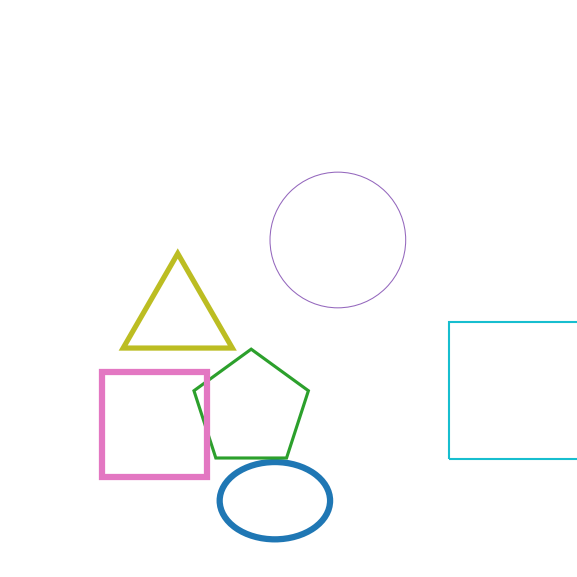[{"shape": "oval", "thickness": 3, "radius": 0.48, "center": [0.476, 0.132]}, {"shape": "pentagon", "thickness": 1.5, "radius": 0.52, "center": [0.435, 0.29]}, {"shape": "circle", "thickness": 0.5, "radius": 0.59, "center": [0.585, 0.584]}, {"shape": "square", "thickness": 3, "radius": 0.45, "center": [0.267, 0.264]}, {"shape": "triangle", "thickness": 2.5, "radius": 0.55, "center": [0.308, 0.451]}, {"shape": "square", "thickness": 1, "radius": 0.59, "center": [0.897, 0.322]}]